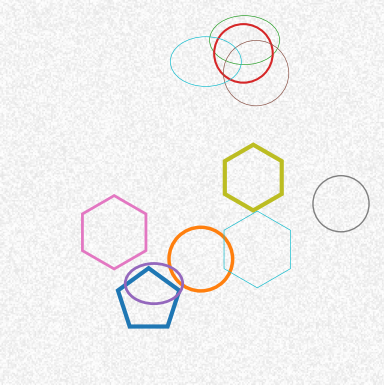[{"shape": "pentagon", "thickness": 3, "radius": 0.42, "center": [0.386, 0.22]}, {"shape": "circle", "thickness": 2.5, "radius": 0.41, "center": [0.522, 0.327]}, {"shape": "oval", "thickness": 0.5, "radius": 0.45, "center": [0.635, 0.896]}, {"shape": "circle", "thickness": 1.5, "radius": 0.38, "center": [0.632, 0.861]}, {"shape": "oval", "thickness": 2, "radius": 0.37, "center": [0.4, 0.263]}, {"shape": "circle", "thickness": 0.5, "radius": 0.42, "center": [0.665, 0.81]}, {"shape": "hexagon", "thickness": 2, "radius": 0.48, "center": [0.297, 0.397]}, {"shape": "circle", "thickness": 1, "radius": 0.36, "center": [0.886, 0.471]}, {"shape": "hexagon", "thickness": 3, "radius": 0.43, "center": [0.658, 0.539]}, {"shape": "oval", "thickness": 0.5, "radius": 0.46, "center": [0.535, 0.84]}, {"shape": "hexagon", "thickness": 0.5, "radius": 0.5, "center": [0.668, 0.352]}]